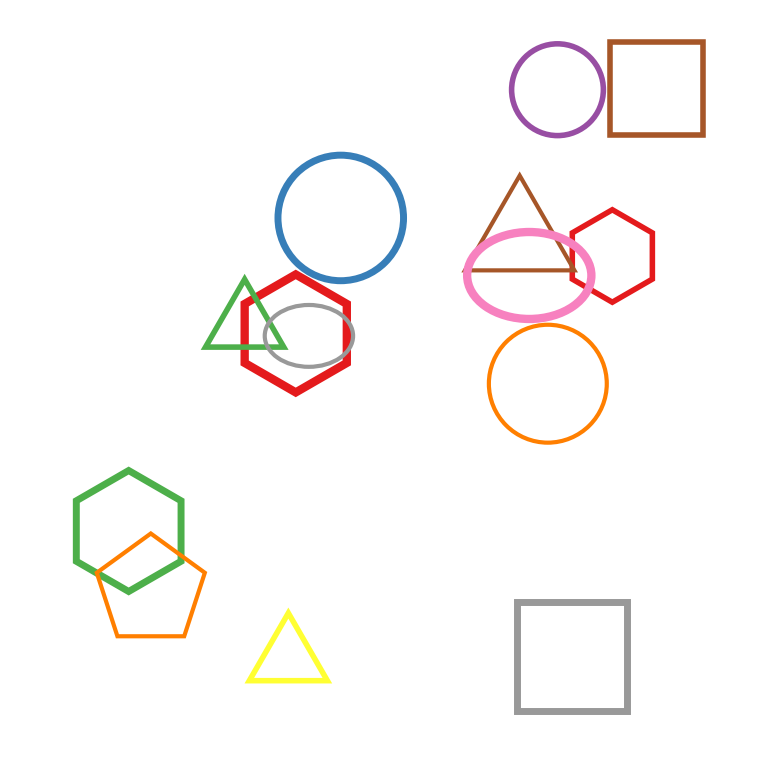[{"shape": "hexagon", "thickness": 2, "radius": 0.3, "center": [0.795, 0.668]}, {"shape": "hexagon", "thickness": 3, "radius": 0.38, "center": [0.384, 0.567]}, {"shape": "circle", "thickness": 2.5, "radius": 0.41, "center": [0.443, 0.717]}, {"shape": "hexagon", "thickness": 2.5, "radius": 0.39, "center": [0.167, 0.31]}, {"shape": "triangle", "thickness": 2, "radius": 0.29, "center": [0.318, 0.579]}, {"shape": "circle", "thickness": 2, "radius": 0.3, "center": [0.724, 0.883]}, {"shape": "pentagon", "thickness": 1.5, "radius": 0.37, "center": [0.196, 0.233]}, {"shape": "circle", "thickness": 1.5, "radius": 0.38, "center": [0.711, 0.502]}, {"shape": "triangle", "thickness": 2, "radius": 0.29, "center": [0.374, 0.145]}, {"shape": "square", "thickness": 2, "radius": 0.3, "center": [0.853, 0.885]}, {"shape": "triangle", "thickness": 1.5, "radius": 0.41, "center": [0.675, 0.69]}, {"shape": "oval", "thickness": 3, "radius": 0.4, "center": [0.687, 0.642]}, {"shape": "oval", "thickness": 1.5, "radius": 0.29, "center": [0.401, 0.564]}, {"shape": "square", "thickness": 2.5, "radius": 0.36, "center": [0.743, 0.148]}]